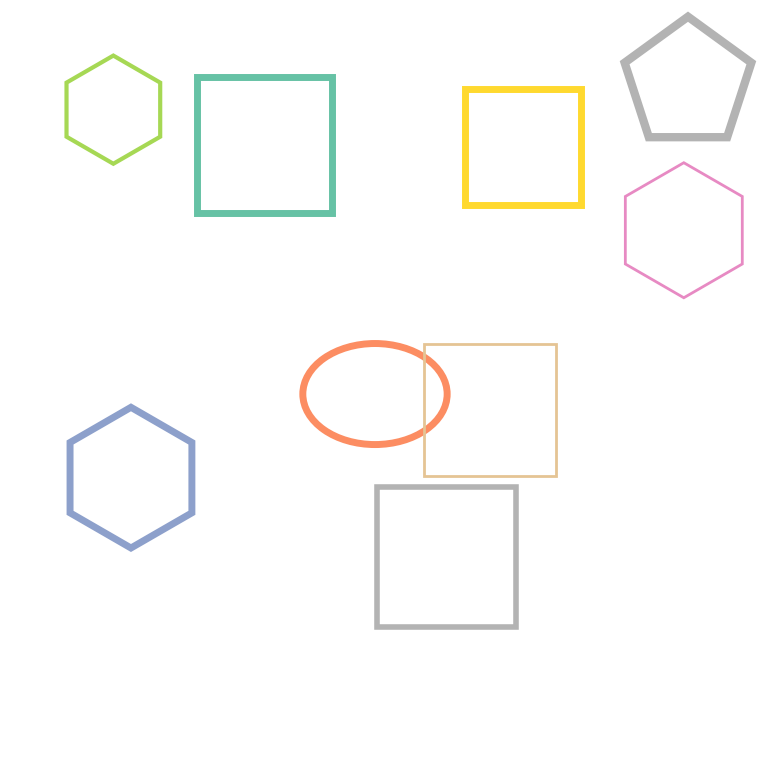[{"shape": "square", "thickness": 2.5, "radius": 0.44, "center": [0.343, 0.811]}, {"shape": "oval", "thickness": 2.5, "radius": 0.47, "center": [0.487, 0.488]}, {"shape": "hexagon", "thickness": 2.5, "radius": 0.46, "center": [0.17, 0.38]}, {"shape": "hexagon", "thickness": 1, "radius": 0.44, "center": [0.888, 0.701]}, {"shape": "hexagon", "thickness": 1.5, "radius": 0.35, "center": [0.147, 0.858]}, {"shape": "square", "thickness": 2.5, "radius": 0.38, "center": [0.679, 0.809]}, {"shape": "square", "thickness": 1, "radius": 0.43, "center": [0.636, 0.468]}, {"shape": "square", "thickness": 2, "radius": 0.45, "center": [0.58, 0.277]}, {"shape": "pentagon", "thickness": 3, "radius": 0.43, "center": [0.893, 0.892]}]